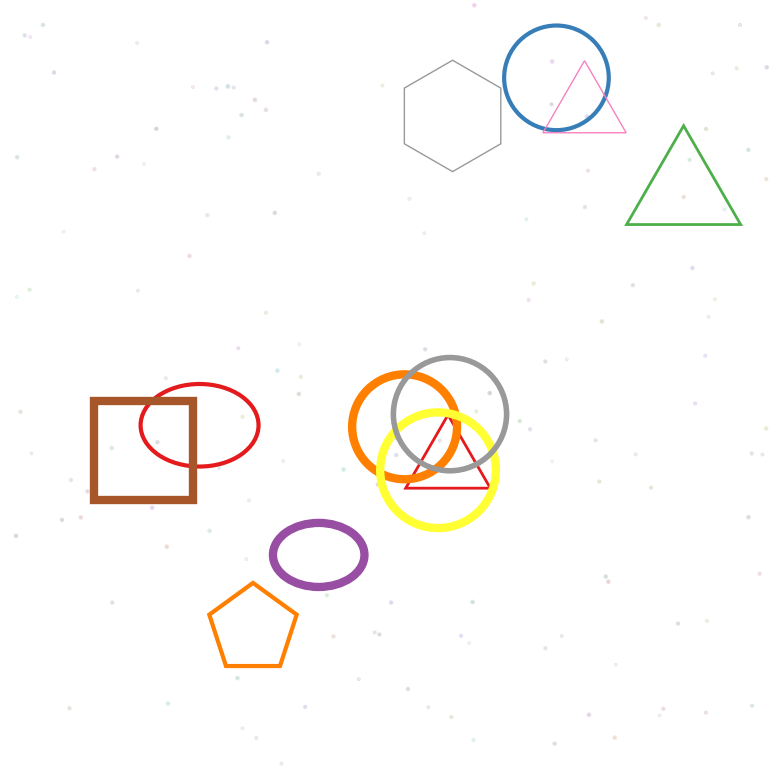[{"shape": "triangle", "thickness": 1, "radius": 0.32, "center": [0.582, 0.398]}, {"shape": "oval", "thickness": 1.5, "radius": 0.38, "center": [0.259, 0.448]}, {"shape": "circle", "thickness": 1.5, "radius": 0.34, "center": [0.723, 0.899]}, {"shape": "triangle", "thickness": 1, "radius": 0.43, "center": [0.888, 0.751]}, {"shape": "oval", "thickness": 3, "radius": 0.3, "center": [0.414, 0.279]}, {"shape": "pentagon", "thickness": 1.5, "radius": 0.3, "center": [0.329, 0.183]}, {"shape": "circle", "thickness": 3, "radius": 0.34, "center": [0.525, 0.446]}, {"shape": "circle", "thickness": 3, "radius": 0.38, "center": [0.569, 0.389]}, {"shape": "square", "thickness": 3, "radius": 0.32, "center": [0.187, 0.415]}, {"shape": "triangle", "thickness": 0.5, "radius": 0.31, "center": [0.759, 0.859]}, {"shape": "circle", "thickness": 2, "radius": 0.37, "center": [0.584, 0.462]}, {"shape": "hexagon", "thickness": 0.5, "radius": 0.36, "center": [0.588, 0.849]}]